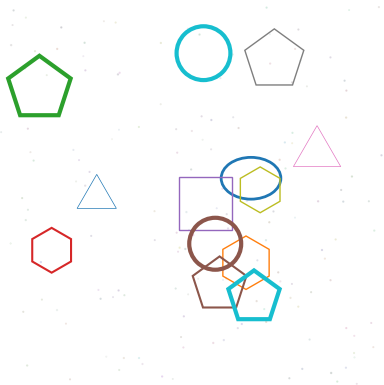[{"shape": "triangle", "thickness": 0.5, "radius": 0.29, "center": [0.251, 0.488]}, {"shape": "oval", "thickness": 2, "radius": 0.39, "center": [0.652, 0.537]}, {"shape": "hexagon", "thickness": 1, "radius": 0.35, "center": [0.639, 0.318]}, {"shape": "pentagon", "thickness": 3, "radius": 0.43, "center": [0.102, 0.77]}, {"shape": "hexagon", "thickness": 1.5, "radius": 0.29, "center": [0.134, 0.35]}, {"shape": "square", "thickness": 1, "radius": 0.35, "center": [0.534, 0.472]}, {"shape": "circle", "thickness": 3, "radius": 0.34, "center": [0.559, 0.367]}, {"shape": "pentagon", "thickness": 1.5, "radius": 0.37, "center": [0.57, 0.261]}, {"shape": "triangle", "thickness": 0.5, "radius": 0.35, "center": [0.824, 0.603]}, {"shape": "pentagon", "thickness": 1, "radius": 0.4, "center": [0.713, 0.844]}, {"shape": "hexagon", "thickness": 1, "radius": 0.3, "center": [0.676, 0.507]}, {"shape": "circle", "thickness": 3, "radius": 0.35, "center": [0.529, 0.862]}, {"shape": "pentagon", "thickness": 3, "radius": 0.35, "center": [0.66, 0.228]}]